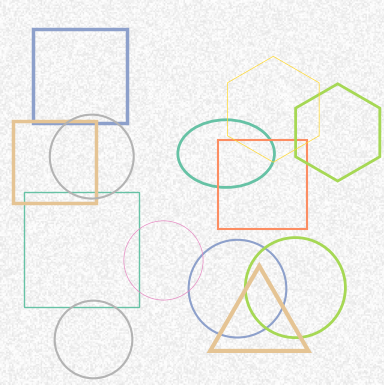[{"shape": "square", "thickness": 1, "radius": 0.75, "center": [0.211, 0.352]}, {"shape": "oval", "thickness": 2, "radius": 0.63, "center": [0.587, 0.601]}, {"shape": "square", "thickness": 1.5, "radius": 0.58, "center": [0.681, 0.521]}, {"shape": "square", "thickness": 2.5, "radius": 0.61, "center": [0.207, 0.803]}, {"shape": "circle", "thickness": 1.5, "radius": 0.63, "center": [0.617, 0.25]}, {"shape": "circle", "thickness": 0.5, "radius": 0.51, "center": [0.425, 0.323]}, {"shape": "hexagon", "thickness": 2, "radius": 0.63, "center": [0.877, 0.656]}, {"shape": "circle", "thickness": 2, "radius": 0.65, "center": [0.767, 0.253]}, {"shape": "hexagon", "thickness": 0.5, "radius": 0.69, "center": [0.71, 0.716]}, {"shape": "square", "thickness": 2.5, "radius": 0.54, "center": [0.141, 0.579]}, {"shape": "triangle", "thickness": 3, "radius": 0.74, "center": [0.673, 0.162]}, {"shape": "circle", "thickness": 1.5, "radius": 0.54, "center": [0.238, 0.593]}, {"shape": "circle", "thickness": 1.5, "radius": 0.5, "center": [0.243, 0.118]}]